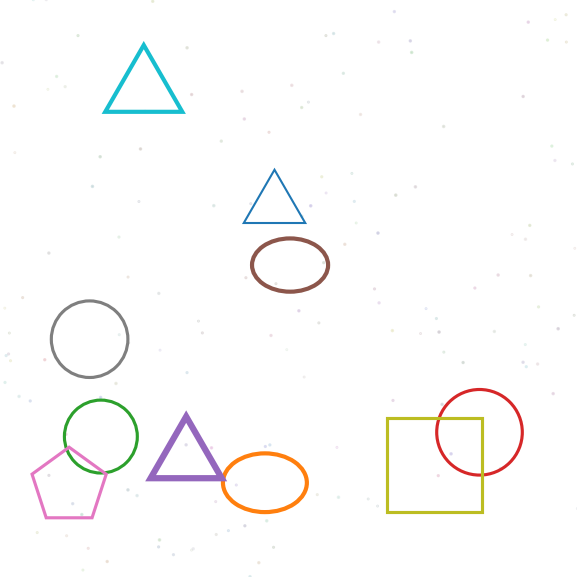[{"shape": "triangle", "thickness": 1, "radius": 0.31, "center": [0.475, 0.644]}, {"shape": "oval", "thickness": 2, "radius": 0.36, "center": [0.459, 0.163]}, {"shape": "circle", "thickness": 1.5, "radius": 0.32, "center": [0.175, 0.243]}, {"shape": "circle", "thickness": 1.5, "radius": 0.37, "center": [0.83, 0.251]}, {"shape": "triangle", "thickness": 3, "radius": 0.36, "center": [0.322, 0.207]}, {"shape": "oval", "thickness": 2, "radius": 0.33, "center": [0.502, 0.54]}, {"shape": "pentagon", "thickness": 1.5, "radius": 0.34, "center": [0.12, 0.157]}, {"shape": "circle", "thickness": 1.5, "radius": 0.33, "center": [0.155, 0.412]}, {"shape": "square", "thickness": 1.5, "radius": 0.41, "center": [0.753, 0.194]}, {"shape": "triangle", "thickness": 2, "radius": 0.39, "center": [0.249, 0.844]}]